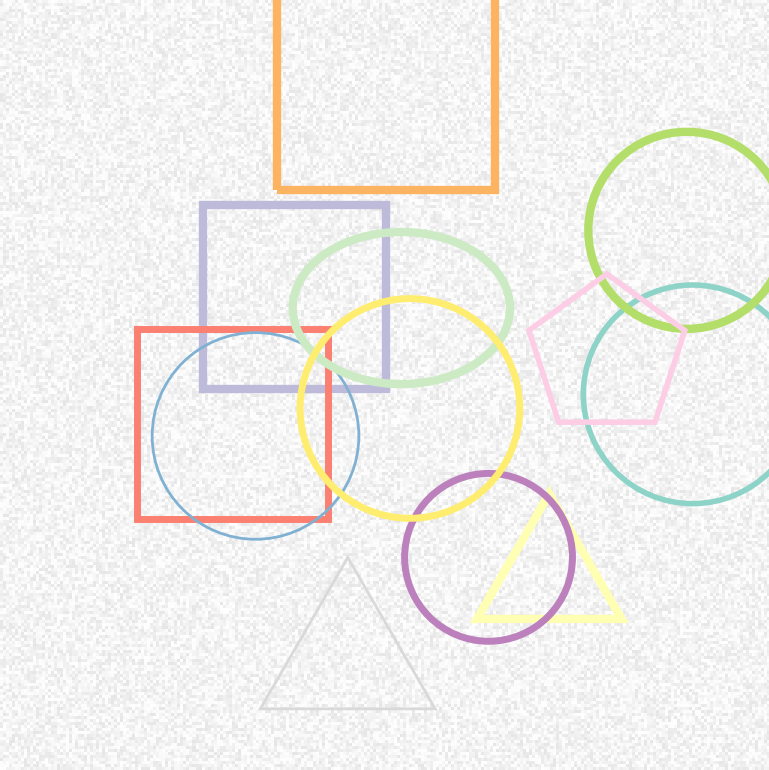[{"shape": "circle", "thickness": 2, "radius": 0.71, "center": [0.9, 0.488]}, {"shape": "triangle", "thickness": 3, "radius": 0.54, "center": [0.713, 0.25]}, {"shape": "square", "thickness": 3, "radius": 0.6, "center": [0.382, 0.614]}, {"shape": "square", "thickness": 2.5, "radius": 0.62, "center": [0.302, 0.45]}, {"shape": "circle", "thickness": 1, "radius": 0.67, "center": [0.332, 0.434]}, {"shape": "square", "thickness": 3, "radius": 0.71, "center": [0.502, 0.895]}, {"shape": "circle", "thickness": 3, "radius": 0.64, "center": [0.892, 0.701]}, {"shape": "pentagon", "thickness": 2, "radius": 0.53, "center": [0.788, 0.538]}, {"shape": "triangle", "thickness": 1, "radius": 0.66, "center": [0.452, 0.145]}, {"shape": "circle", "thickness": 2.5, "radius": 0.54, "center": [0.634, 0.276]}, {"shape": "oval", "thickness": 3, "radius": 0.71, "center": [0.521, 0.6]}, {"shape": "circle", "thickness": 2.5, "radius": 0.71, "center": [0.532, 0.47]}]